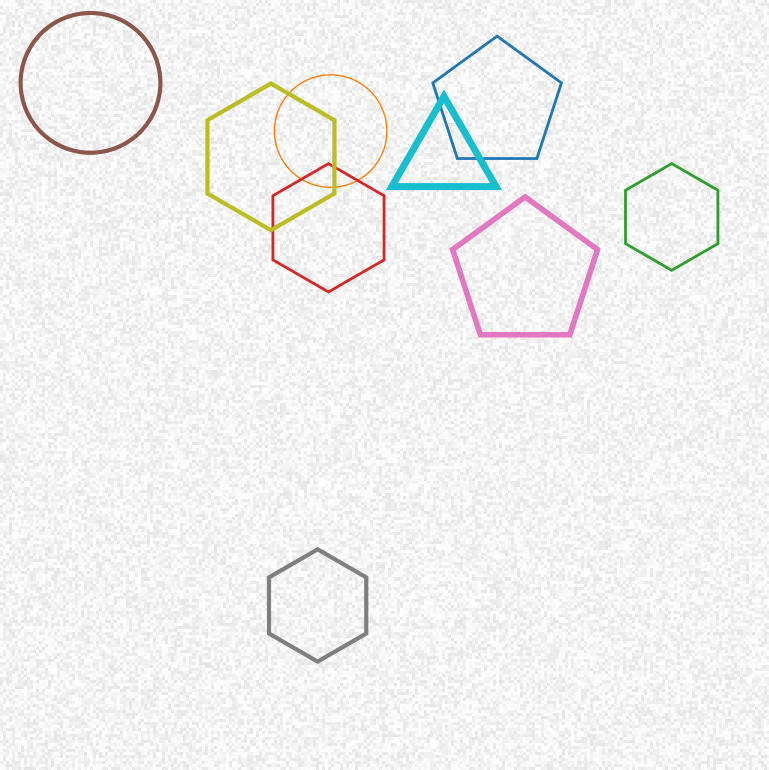[{"shape": "pentagon", "thickness": 1, "radius": 0.44, "center": [0.646, 0.865]}, {"shape": "circle", "thickness": 0.5, "radius": 0.37, "center": [0.429, 0.83]}, {"shape": "hexagon", "thickness": 1, "radius": 0.35, "center": [0.872, 0.718]}, {"shape": "hexagon", "thickness": 1, "radius": 0.42, "center": [0.427, 0.704]}, {"shape": "circle", "thickness": 1.5, "radius": 0.45, "center": [0.118, 0.892]}, {"shape": "pentagon", "thickness": 2, "radius": 0.49, "center": [0.682, 0.645]}, {"shape": "hexagon", "thickness": 1.5, "radius": 0.36, "center": [0.413, 0.214]}, {"shape": "hexagon", "thickness": 1.5, "radius": 0.48, "center": [0.352, 0.796]}, {"shape": "triangle", "thickness": 2.5, "radius": 0.39, "center": [0.577, 0.797]}]